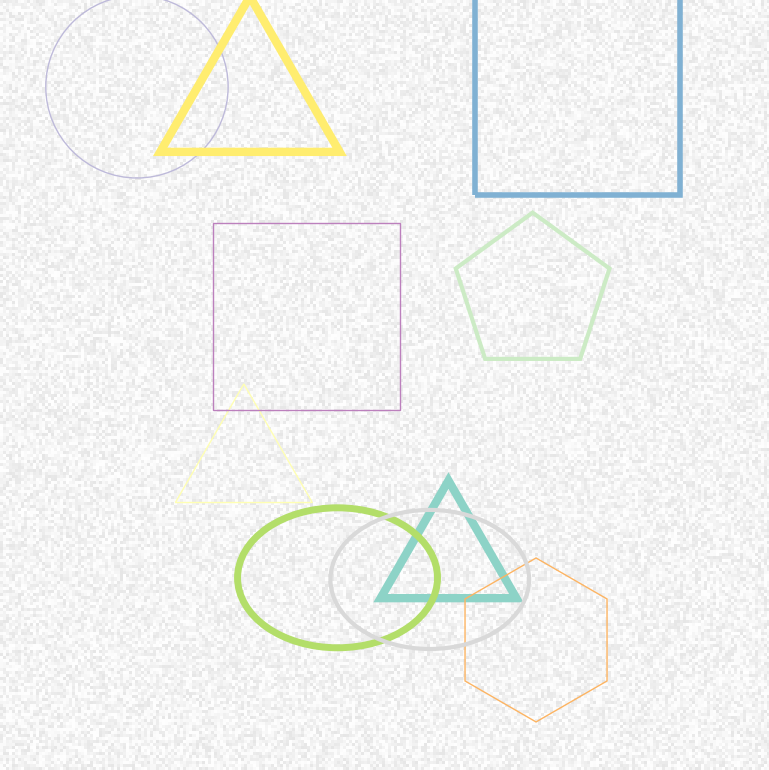[{"shape": "triangle", "thickness": 3, "radius": 0.51, "center": [0.582, 0.274]}, {"shape": "triangle", "thickness": 0.5, "radius": 0.51, "center": [0.317, 0.399]}, {"shape": "circle", "thickness": 0.5, "radius": 0.59, "center": [0.178, 0.887]}, {"shape": "square", "thickness": 2, "radius": 0.67, "center": [0.75, 0.881]}, {"shape": "hexagon", "thickness": 0.5, "radius": 0.53, "center": [0.696, 0.169]}, {"shape": "oval", "thickness": 2.5, "radius": 0.65, "center": [0.438, 0.25]}, {"shape": "oval", "thickness": 1.5, "radius": 0.65, "center": [0.558, 0.247]}, {"shape": "square", "thickness": 0.5, "radius": 0.61, "center": [0.398, 0.589]}, {"shape": "pentagon", "thickness": 1.5, "radius": 0.53, "center": [0.692, 0.619]}, {"shape": "triangle", "thickness": 3, "radius": 0.67, "center": [0.325, 0.87]}]